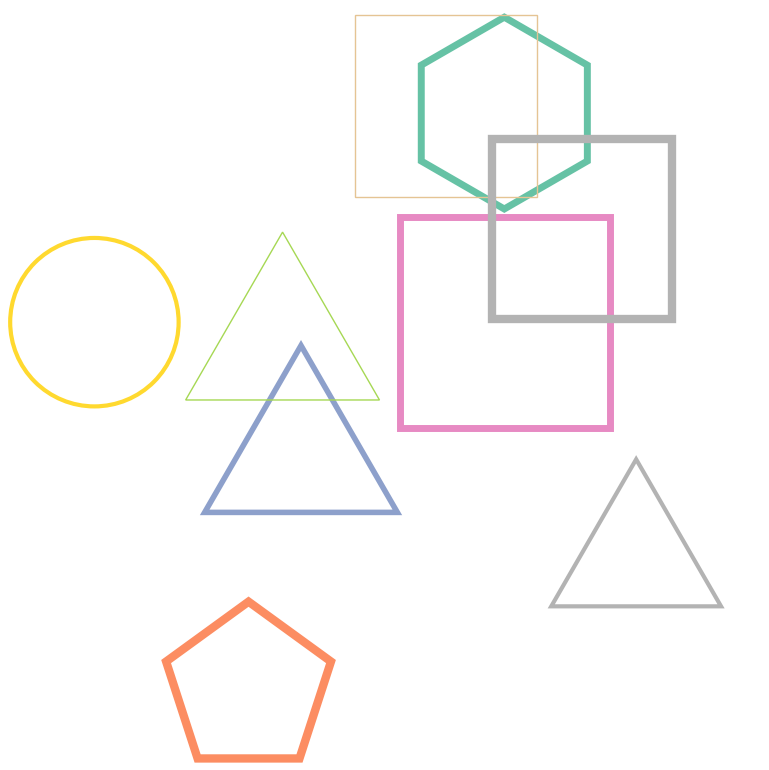[{"shape": "hexagon", "thickness": 2.5, "radius": 0.62, "center": [0.655, 0.853]}, {"shape": "pentagon", "thickness": 3, "radius": 0.56, "center": [0.323, 0.106]}, {"shape": "triangle", "thickness": 2, "radius": 0.72, "center": [0.391, 0.407]}, {"shape": "square", "thickness": 2.5, "radius": 0.68, "center": [0.655, 0.581]}, {"shape": "triangle", "thickness": 0.5, "radius": 0.73, "center": [0.367, 0.553]}, {"shape": "circle", "thickness": 1.5, "radius": 0.55, "center": [0.123, 0.582]}, {"shape": "square", "thickness": 0.5, "radius": 0.59, "center": [0.579, 0.862]}, {"shape": "square", "thickness": 3, "radius": 0.59, "center": [0.756, 0.702]}, {"shape": "triangle", "thickness": 1.5, "radius": 0.64, "center": [0.826, 0.276]}]